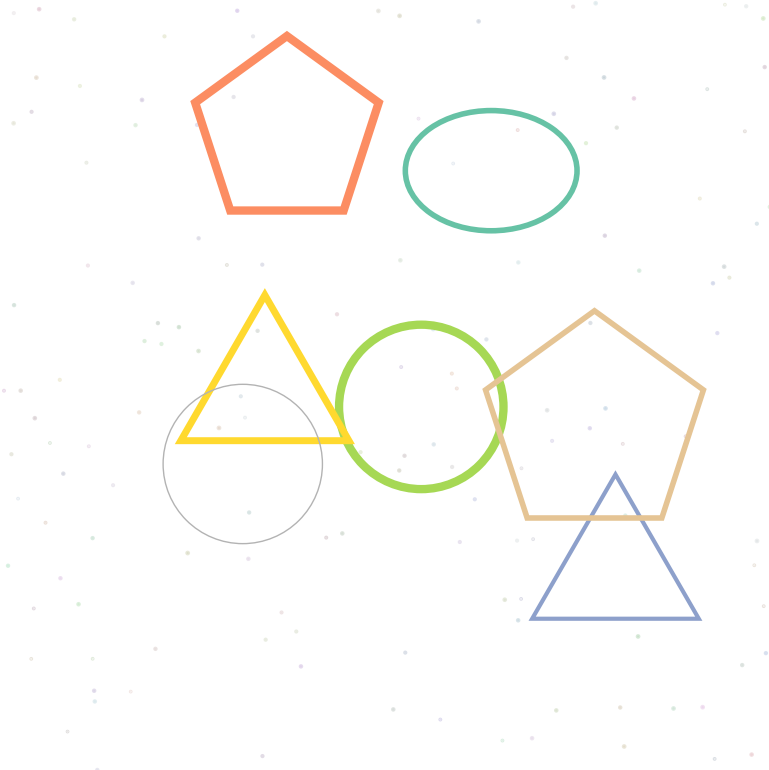[{"shape": "oval", "thickness": 2, "radius": 0.56, "center": [0.638, 0.778]}, {"shape": "pentagon", "thickness": 3, "radius": 0.63, "center": [0.373, 0.828]}, {"shape": "triangle", "thickness": 1.5, "radius": 0.62, "center": [0.799, 0.259]}, {"shape": "circle", "thickness": 3, "radius": 0.53, "center": [0.547, 0.472]}, {"shape": "triangle", "thickness": 2.5, "radius": 0.63, "center": [0.344, 0.491]}, {"shape": "pentagon", "thickness": 2, "radius": 0.74, "center": [0.772, 0.448]}, {"shape": "circle", "thickness": 0.5, "radius": 0.52, "center": [0.315, 0.397]}]